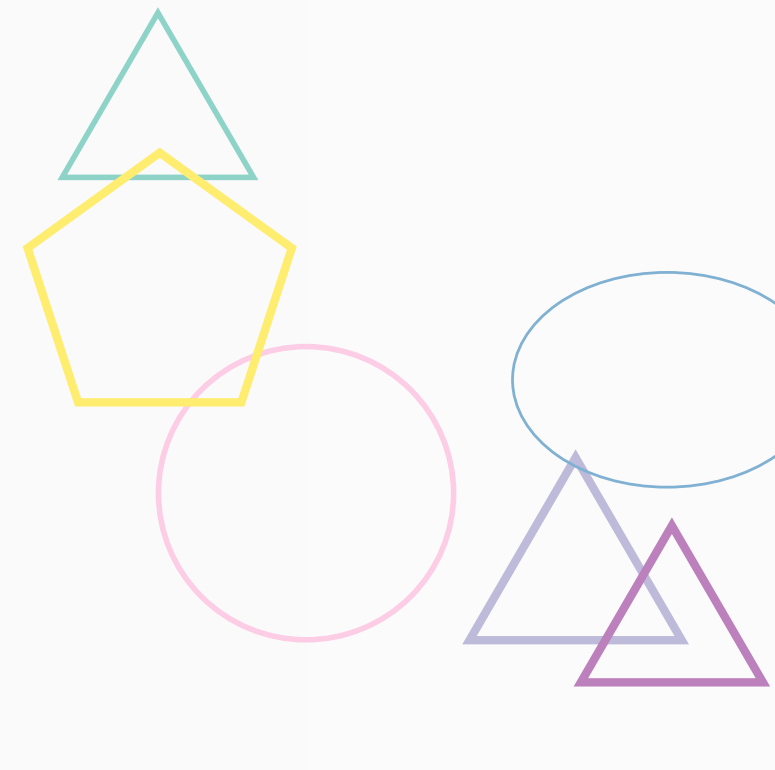[{"shape": "triangle", "thickness": 2, "radius": 0.71, "center": [0.204, 0.841]}, {"shape": "triangle", "thickness": 3, "radius": 0.79, "center": [0.743, 0.248]}, {"shape": "oval", "thickness": 1, "radius": 1.0, "center": [0.861, 0.507]}, {"shape": "circle", "thickness": 2, "radius": 0.95, "center": [0.395, 0.359]}, {"shape": "triangle", "thickness": 3, "radius": 0.68, "center": [0.867, 0.182]}, {"shape": "pentagon", "thickness": 3, "radius": 0.9, "center": [0.206, 0.622]}]